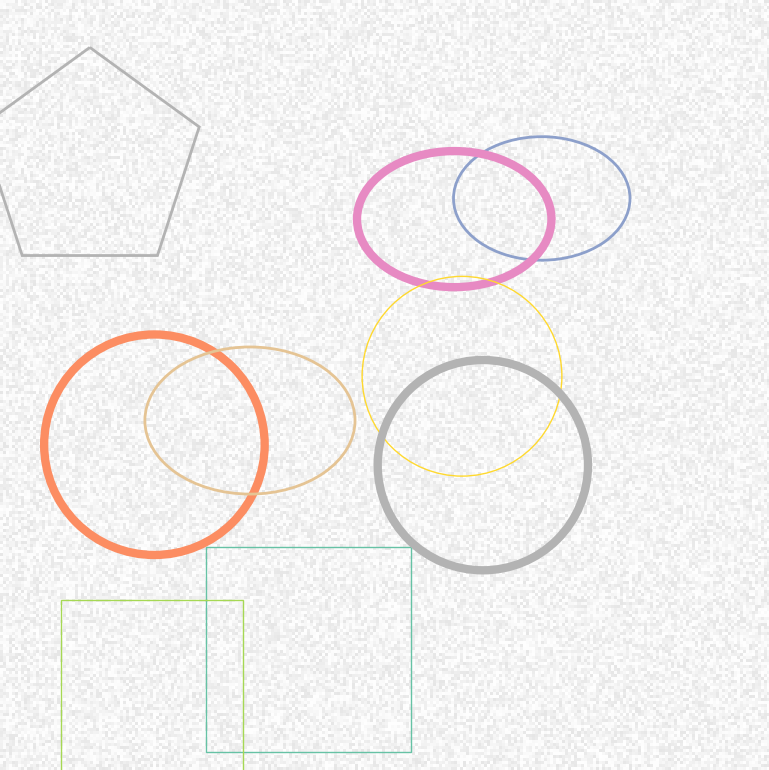[{"shape": "square", "thickness": 0.5, "radius": 0.66, "center": [0.401, 0.156]}, {"shape": "circle", "thickness": 3, "radius": 0.72, "center": [0.201, 0.422]}, {"shape": "oval", "thickness": 1, "radius": 0.57, "center": [0.704, 0.742]}, {"shape": "oval", "thickness": 3, "radius": 0.63, "center": [0.59, 0.715]}, {"shape": "square", "thickness": 0.5, "radius": 0.59, "center": [0.197, 0.103]}, {"shape": "circle", "thickness": 0.5, "radius": 0.65, "center": [0.6, 0.511]}, {"shape": "oval", "thickness": 1, "radius": 0.68, "center": [0.325, 0.454]}, {"shape": "circle", "thickness": 3, "radius": 0.68, "center": [0.627, 0.396]}, {"shape": "pentagon", "thickness": 1, "radius": 0.75, "center": [0.117, 0.789]}]